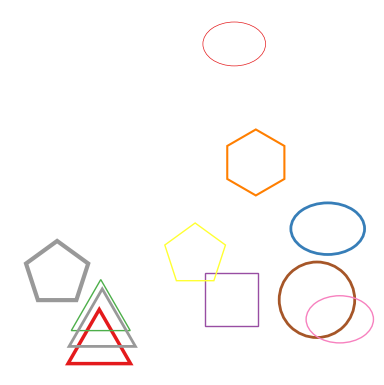[{"shape": "oval", "thickness": 0.5, "radius": 0.41, "center": [0.608, 0.886]}, {"shape": "triangle", "thickness": 2.5, "radius": 0.47, "center": [0.258, 0.102]}, {"shape": "oval", "thickness": 2, "radius": 0.48, "center": [0.851, 0.406]}, {"shape": "triangle", "thickness": 1, "radius": 0.44, "center": [0.262, 0.185]}, {"shape": "square", "thickness": 1, "radius": 0.34, "center": [0.602, 0.222]}, {"shape": "hexagon", "thickness": 1.5, "radius": 0.43, "center": [0.664, 0.578]}, {"shape": "pentagon", "thickness": 1, "radius": 0.41, "center": [0.507, 0.338]}, {"shape": "circle", "thickness": 2, "radius": 0.49, "center": [0.823, 0.221]}, {"shape": "oval", "thickness": 1, "radius": 0.44, "center": [0.883, 0.171]}, {"shape": "triangle", "thickness": 2, "radius": 0.5, "center": [0.266, 0.15]}, {"shape": "pentagon", "thickness": 3, "radius": 0.42, "center": [0.148, 0.289]}]